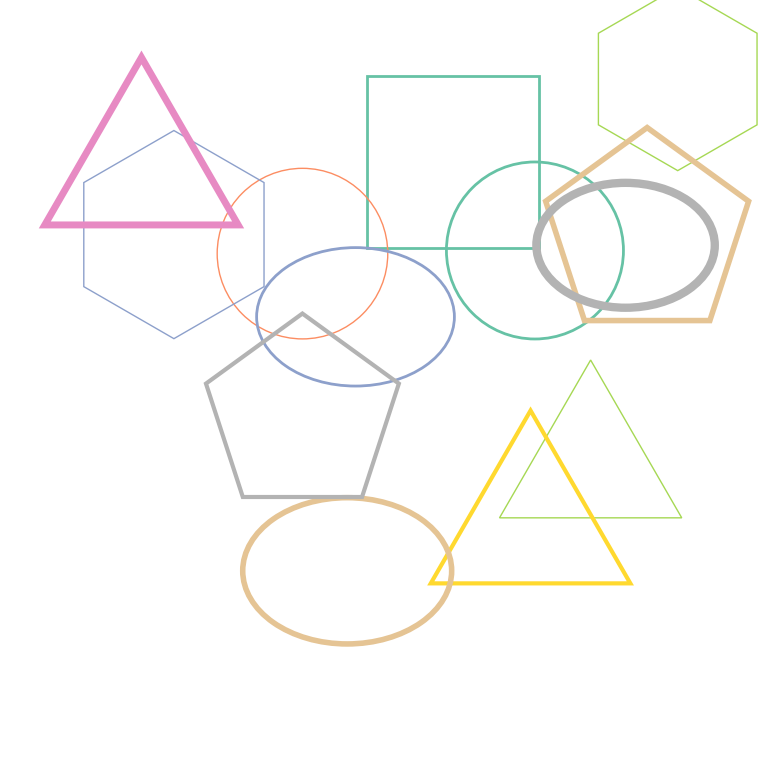[{"shape": "square", "thickness": 1, "radius": 0.56, "center": [0.588, 0.789]}, {"shape": "circle", "thickness": 1, "radius": 0.57, "center": [0.695, 0.675]}, {"shape": "circle", "thickness": 0.5, "radius": 0.55, "center": [0.393, 0.671]}, {"shape": "hexagon", "thickness": 0.5, "radius": 0.68, "center": [0.226, 0.695]}, {"shape": "oval", "thickness": 1, "radius": 0.64, "center": [0.462, 0.589]}, {"shape": "triangle", "thickness": 2.5, "radius": 0.72, "center": [0.184, 0.78]}, {"shape": "hexagon", "thickness": 0.5, "radius": 0.59, "center": [0.88, 0.897]}, {"shape": "triangle", "thickness": 0.5, "radius": 0.68, "center": [0.767, 0.396]}, {"shape": "triangle", "thickness": 1.5, "radius": 0.75, "center": [0.689, 0.317]}, {"shape": "pentagon", "thickness": 2, "radius": 0.69, "center": [0.84, 0.696]}, {"shape": "oval", "thickness": 2, "radius": 0.68, "center": [0.451, 0.259]}, {"shape": "oval", "thickness": 3, "radius": 0.58, "center": [0.812, 0.681]}, {"shape": "pentagon", "thickness": 1.5, "radius": 0.66, "center": [0.393, 0.461]}]